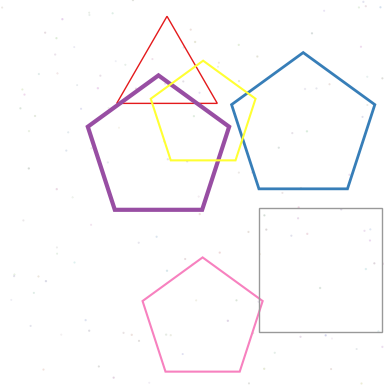[{"shape": "triangle", "thickness": 1, "radius": 0.75, "center": [0.434, 0.807]}, {"shape": "pentagon", "thickness": 2, "radius": 0.98, "center": [0.788, 0.668]}, {"shape": "pentagon", "thickness": 3, "radius": 0.96, "center": [0.412, 0.611]}, {"shape": "pentagon", "thickness": 1.5, "radius": 0.72, "center": [0.528, 0.699]}, {"shape": "pentagon", "thickness": 1.5, "radius": 0.82, "center": [0.526, 0.167]}, {"shape": "square", "thickness": 1, "radius": 0.8, "center": [0.833, 0.299]}]